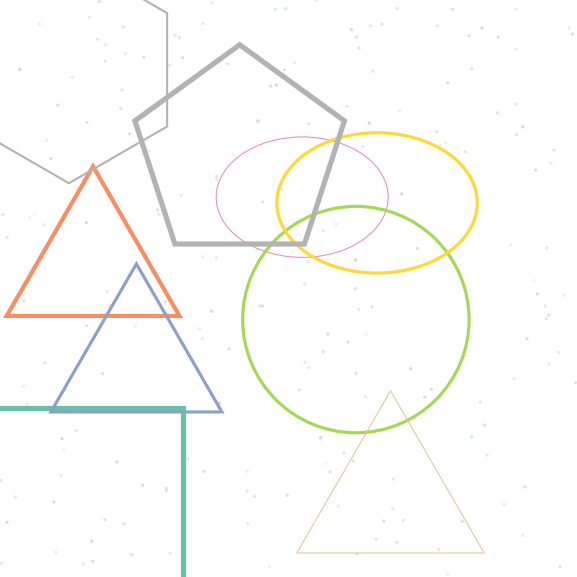[{"shape": "square", "thickness": 2.5, "radius": 0.9, "center": [0.137, 0.112]}, {"shape": "triangle", "thickness": 2, "radius": 0.86, "center": [0.161, 0.538]}, {"shape": "triangle", "thickness": 1.5, "radius": 0.85, "center": [0.236, 0.371]}, {"shape": "oval", "thickness": 0.5, "radius": 0.74, "center": [0.523, 0.658]}, {"shape": "circle", "thickness": 1.5, "radius": 0.98, "center": [0.616, 0.446]}, {"shape": "oval", "thickness": 1.5, "radius": 0.87, "center": [0.653, 0.648]}, {"shape": "triangle", "thickness": 0.5, "radius": 0.94, "center": [0.676, 0.135]}, {"shape": "hexagon", "thickness": 1, "radius": 0.98, "center": [0.119, 0.878]}, {"shape": "pentagon", "thickness": 2.5, "radius": 0.95, "center": [0.415, 0.731]}]